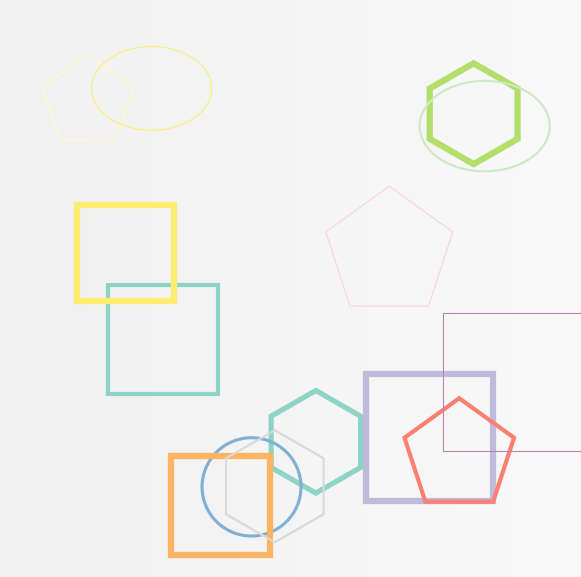[{"shape": "hexagon", "thickness": 2.5, "radius": 0.44, "center": [0.543, 0.234]}, {"shape": "square", "thickness": 2, "radius": 0.47, "center": [0.281, 0.411]}, {"shape": "pentagon", "thickness": 0.5, "radius": 0.41, "center": [0.151, 0.823]}, {"shape": "square", "thickness": 3, "radius": 0.55, "center": [0.74, 0.241]}, {"shape": "pentagon", "thickness": 2, "radius": 0.5, "center": [0.79, 0.21]}, {"shape": "circle", "thickness": 1.5, "radius": 0.43, "center": [0.433, 0.156]}, {"shape": "square", "thickness": 3, "radius": 0.43, "center": [0.379, 0.124]}, {"shape": "hexagon", "thickness": 3, "radius": 0.44, "center": [0.815, 0.802]}, {"shape": "pentagon", "thickness": 0.5, "radius": 0.57, "center": [0.67, 0.562]}, {"shape": "hexagon", "thickness": 1, "radius": 0.48, "center": [0.473, 0.157]}, {"shape": "square", "thickness": 0.5, "radius": 0.6, "center": [0.882, 0.338]}, {"shape": "oval", "thickness": 1, "radius": 0.56, "center": [0.834, 0.781]}, {"shape": "square", "thickness": 3, "radius": 0.42, "center": [0.215, 0.561]}, {"shape": "oval", "thickness": 0.5, "radius": 0.52, "center": [0.261, 0.846]}]